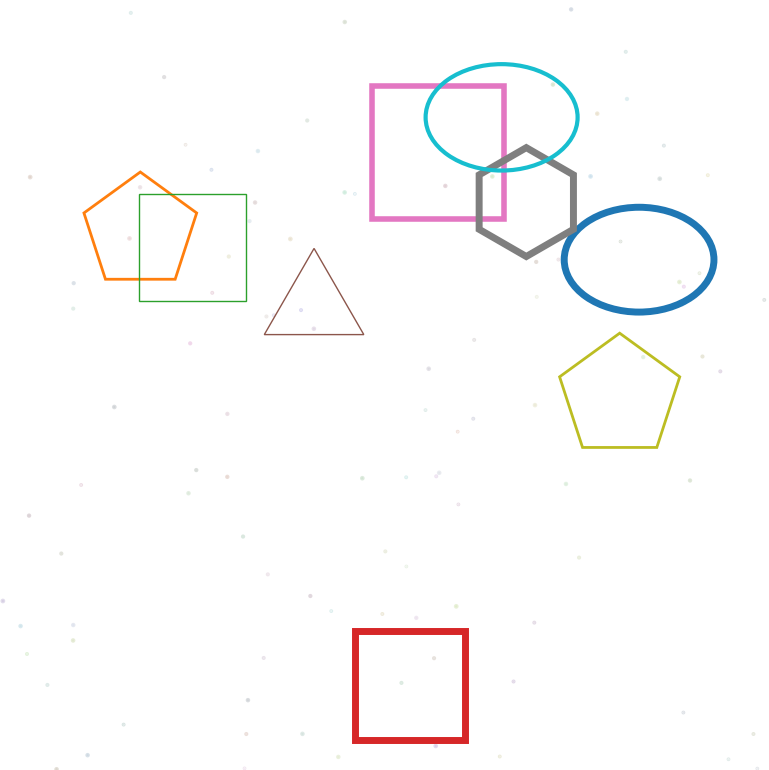[{"shape": "oval", "thickness": 2.5, "radius": 0.49, "center": [0.83, 0.663]}, {"shape": "pentagon", "thickness": 1, "radius": 0.38, "center": [0.182, 0.7]}, {"shape": "square", "thickness": 0.5, "radius": 0.35, "center": [0.25, 0.679]}, {"shape": "square", "thickness": 2.5, "radius": 0.36, "center": [0.533, 0.11]}, {"shape": "triangle", "thickness": 0.5, "radius": 0.37, "center": [0.408, 0.603]}, {"shape": "square", "thickness": 2, "radius": 0.43, "center": [0.569, 0.802]}, {"shape": "hexagon", "thickness": 2.5, "radius": 0.35, "center": [0.683, 0.738]}, {"shape": "pentagon", "thickness": 1, "radius": 0.41, "center": [0.805, 0.485]}, {"shape": "oval", "thickness": 1.5, "radius": 0.49, "center": [0.651, 0.848]}]